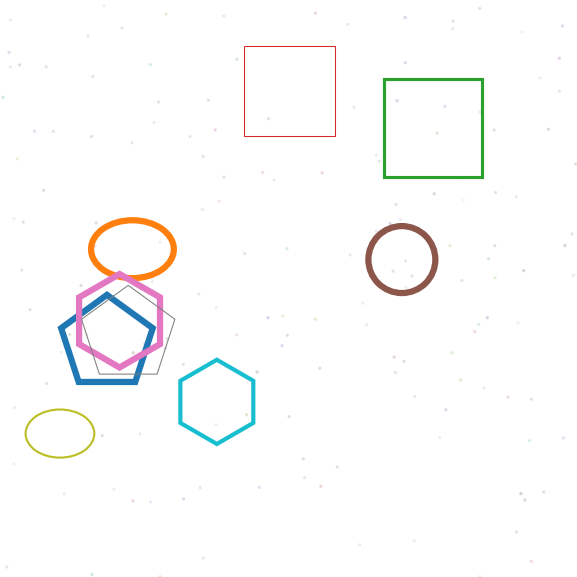[{"shape": "pentagon", "thickness": 3, "radius": 0.42, "center": [0.185, 0.405]}, {"shape": "oval", "thickness": 3, "radius": 0.36, "center": [0.229, 0.568]}, {"shape": "square", "thickness": 1.5, "radius": 0.42, "center": [0.75, 0.777]}, {"shape": "square", "thickness": 0.5, "radius": 0.39, "center": [0.502, 0.841]}, {"shape": "circle", "thickness": 3, "radius": 0.29, "center": [0.696, 0.55]}, {"shape": "hexagon", "thickness": 3, "radius": 0.4, "center": [0.207, 0.444]}, {"shape": "pentagon", "thickness": 0.5, "radius": 0.42, "center": [0.222, 0.42]}, {"shape": "oval", "thickness": 1, "radius": 0.3, "center": [0.104, 0.248]}, {"shape": "hexagon", "thickness": 2, "radius": 0.36, "center": [0.375, 0.303]}]